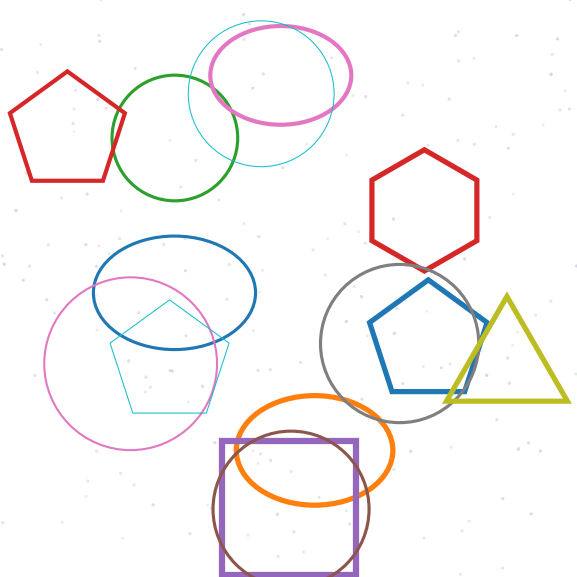[{"shape": "oval", "thickness": 1.5, "radius": 0.7, "center": [0.302, 0.492]}, {"shape": "pentagon", "thickness": 2.5, "radius": 0.53, "center": [0.742, 0.408]}, {"shape": "oval", "thickness": 2.5, "radius": 0.68, "center": [0.545, 0.219]}, {"shape": "circle", "thickness": 1.5, "radius": 0.54, "center": [0.303, 0.76]}, {"shape": "pentagon", "thickness": 2, "radius": 0.52, "center": [0.117, 0.771]}, {"shape": "hexagon", "thickness": 2.5, "radius": 0.52, "center": [0.735, 0.635]}, {"shape": "square", "thickness": 3, "radius": 0.58, "center": [0.501, 0.12]}, {"shape": "circle", "thickness": 1.5, "radius": 0.68, "center": [0.504, 0.117]}, {"shape": "circle", "thickness": 1, "radius": 0.75, "center": [0.226, 0.369]}, {"shape": "oval", "thickness": 2, "radius": 0.61, "center": [0.486, 0.869]}, {"shape": "circle", "thickness": 1.5, "radius": 0.69, "center": [0.692, 0.404]}, {"shape": "triangle", "thickness": 2.5, "radius": 0.6, "center": [0.878, 0.365]}, {"shape": "pentagon", "thickness": 0.5, "radius": 0.54, "center": [0.294, 0.371]}, {"shape": "circle", "thickness": 0.5, "radius": 0.63, "center": [0.452, 0.837]}]